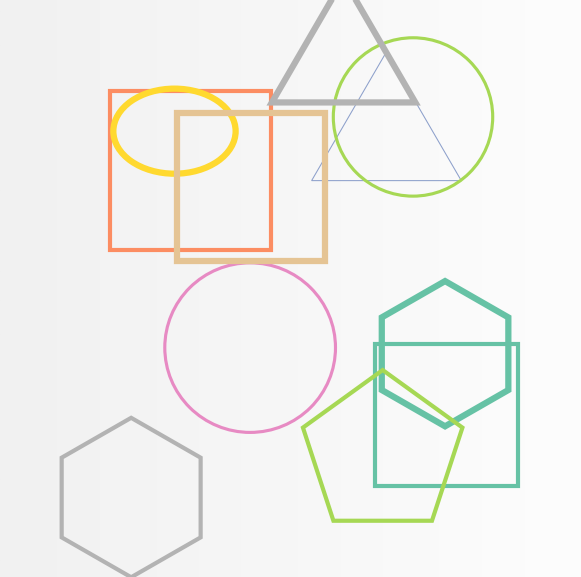[{"shape": "square", "thickness": 2, "radius": 0.62, "center": [0.768, 0.281]}, {"shape": "hexagon", "thickness": 3, "radius": 0.63, "center": [0.766, 0.387]}, {"shape": "square", "thickness": 2, "radius": 0.69, "center": [0.328, 0.704]}, {"shape": "triangle", "thickness": 0.5, "radius": 0.74, "center": [0.665, 0.761]}, {"shape": "circle", "thickness": 1.5, "radius": 0.73, "center": [0.43, 0.397]}, {"shape": "pentagon", "thickness": 2, "radius": 0.72, "center": [0.658, 0.214]}, {"shape": "circle", "thickness": 1.5, "radius": 0.69, "center": [0.711, 0.797]}, {"shape": "oval", "thickness": 3, "radius": 0.53, "center": [0.3, 0.772]}, {"shape": "square", "thickness": 3, "radius": 0.64, "center": [0.432, 0.676]}, {"shape": "triangle", "thickness": 3, "radius": 0.71, "center": [0.591, 0.893]}, {"shape": "hexagon", "thickness": 2, "radius": 0.69, "center": [0.226, 0.138]}]